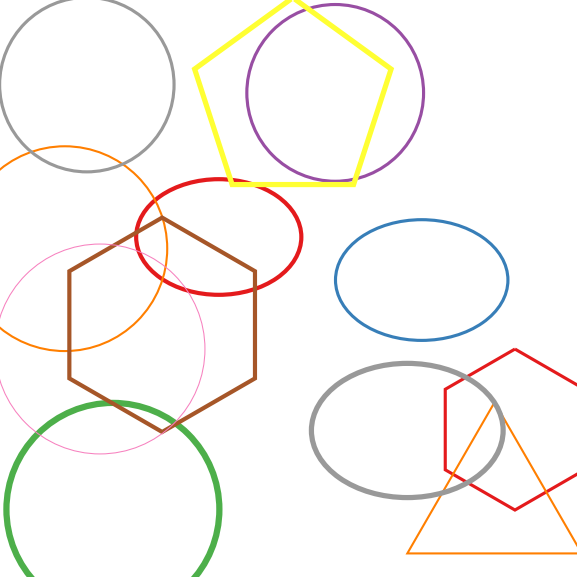[{"shape": "hexagon", "thickness": 1.5, "radius": 0.7, "center": [0.892, 0.255]}, {"shape": "oval", "thickness": 2, "radius": 0.72, "center": [0.379, 0.589]}, {"shape": "oval", "thickness": 1.5, "radius": 0.75, "center": [0.73, 0.514]}, {"shape": "circle", "thickness": 3, "radius": 0.92, "center": [0.195, 0.117]}, {"shape": "circle", "thickness": 1.5, "radius": 0.77, "center": [0.58, 0.838]}, {"shape": "triangle", "thickness": 1, "radius": 0.87, "center": [0.856, 0.128]}, {"shape": "circle", "thickness": 1, "radius": 0.89, "center": [0.112, 0.569]}, {"shape": "pentagon", "thickness": 2.5, "radius": 0.89, "center": [0.507, 0.824]}, {"shape": "hexagon", "thickness": 2, "radius": 0.93, "center": [0.281, 0.437]}, {"shape": "circle", "thickness": 0.5, "radius": 0.91, "center": [0.173, 0.395]}, {"shape": "circle", "thickness": 1.5, "radius": 0.76, "center": [0.15, 0.853]}, {"shape": "oval", "thickness": 2.5, "radius": 0.83, "center": [0.705, 0.254]}]